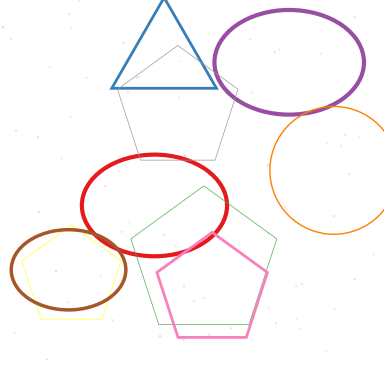[{"shape": "oval", "thickness": 3, "radius": 0.94, "center": [0.401, 0.466]}, {"shape": "triangle", "thickness": 2, "radius": 0.79, "center": [0.426, 0.849]}, {"shape": "pentagon", "thickness": 0.5, "radius": 1.0, "center": [0.529, 0.318]}, {"shape": "oval", "thickness": 3, "radius": 0.97, "center": [0.751, 0.838]}, {"shape": "circle", "thickness": 1, "radius": 0.83, "center": [0.867, 0.557]}, {"shape": "pentagon", "thickness": 0.5, "radius": 0.68, "center": [0.186, 0.281]}, {"shape": "oval", "thickness": 2.5, "radius": 0.74, "center": [0.178, 0.299]}, {"shape": "pentagon", "thickness": 2, "radius": 0.75, "center": [0.551, 0.246]}, {"shape": "pentagon", "thickness": 0.5, "radius": 0.82, "center": [0.462, 0.717]}]